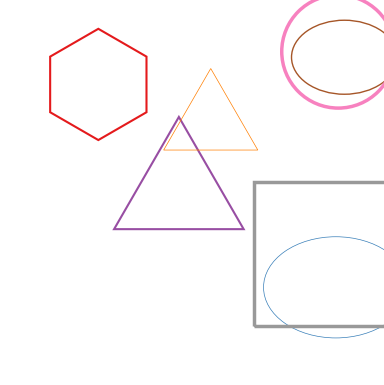[{"shape": "hexagon", "thickness": 1.5, "radius": 0.72, "center": [0.255, 0.781]}, {"shape": "oval", "thickness": 0.5, "radius": 0.94, "center": [0.872, 0.254]}, {"shape": "triangle", "thickness": 1.5, "radius": 0.97, "center": [0.465, 0.502]}, {"shape": "triangle", "thickness": 0.5, "radius": 0.71, "center": [0.547, 0.681]}, {"shape": "oval", "thickness": 1, "radius": 0.69, "center": [0.895, 0.851]}, {"shape": "circle", "thickness": 2.5, "radius": 0.73, "center": [0.879, 0.866]}, {"shape": "square", "thickness": 2.5, "radius": 0.93, "center": [0.847, 0.34]}]